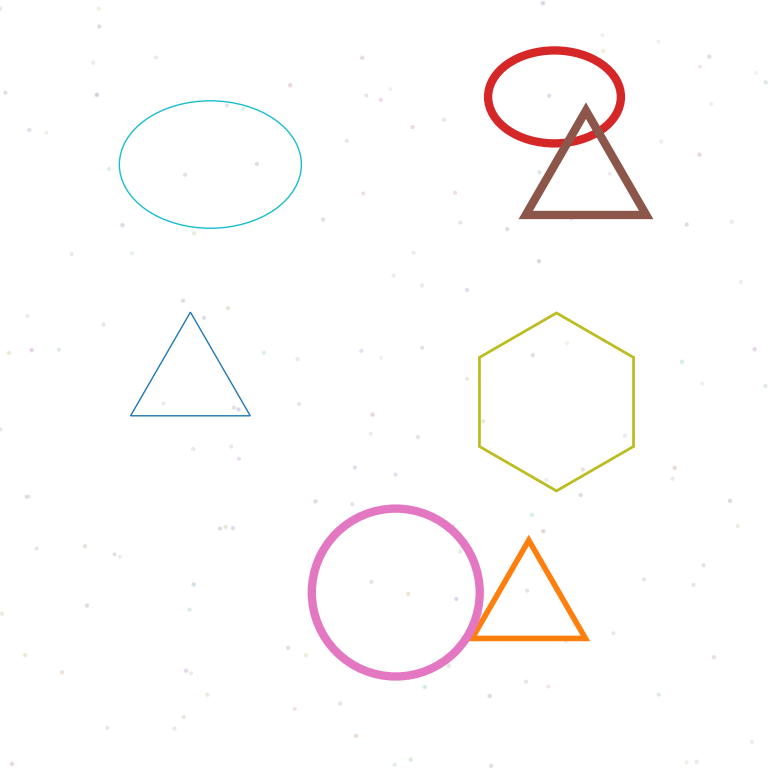[{"shape": "triangle", "thickness": 0.5, "radius": 0.45, "center": [0.247, 0.505]}, {"shape": "triangle", "thickness": 2, "radius": 0.43, "center": [0.687, 0.213]}, {"shape": "oval", "thickness": 3, "radius": 0.43, "center": [0.72, 0.874]}, {"shape": "triangle", "thickness": 3, "radius": 0.45, "center": [0.761, 0.766]}, {"shape": "circle", "thickness": 3, "radius": 0.55, "center": [0.514, 0.23]}, {"shape": "hexagon", "thickness": 1, "radius": 0.58, "center": [0.723, 0.478]}, {"shape": "oval", "thickness": 0.5, "radius": 0.59, "center": [0.273, 0.786]}]